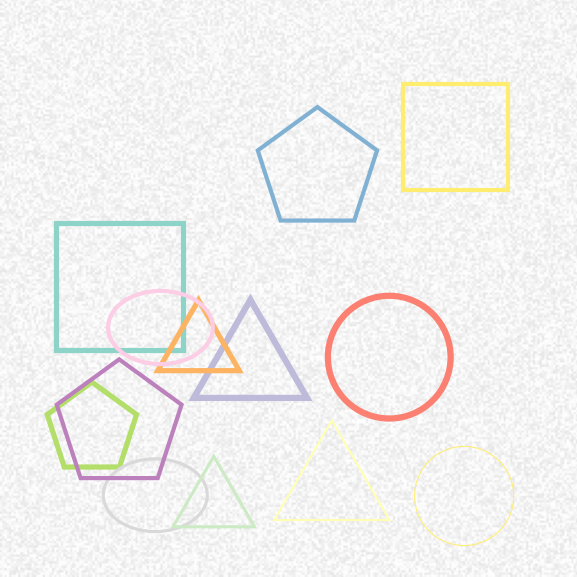[{"shape": "square", "thickness": 2.5, "radius": 0.55, "center": [0.207, 0.503]}, {"shape": "triangle", "thickness": 1, "radius": 0.58, "center": [0.575, 0.156]}, {"shape": "triangle", "thickness": 3, "radius": 0.57, "center": [0.434, 0.367]}, {"shape": "circle", "thickness": 3, "radius": 0.53, "center": [0.674, 0.381]}, {"shape": "pentagon", "thickness": 2, "radius": 0.54, "center": [0.55, 0.705]}, {"shape": "triangle", "thickness": 2.5, "radius": 0.41, "center": [0.344, 0.398]}, {"shape": "pentagon", "thickness": 2.5, "radius": 0.41, "center": [0.159, 0.256]}, {"shape": "oval", "thickness": 2, "radius": 0.45, "center": [0.278, 0.432]}, {"shape": "oval", "thickness": 1.5, "radius": 0.45, "center": [0.269, 0.142]}, {"shape": "pentagon", "thickness": 2, "radius": 0.57, "center": [0.206, 0.263]}, {"shape": "triangle", "thickness": 1.5, "radius": 0.41, "center": [0.37, 0.128]}, {"shape": "circle", "thickness": 0.5, "radius": 0.43, "center": [0.804, 0.14]}, {"shape": "square", "thickness": 2, "radius": 0.46, "center": [0.789, 0.762]}]